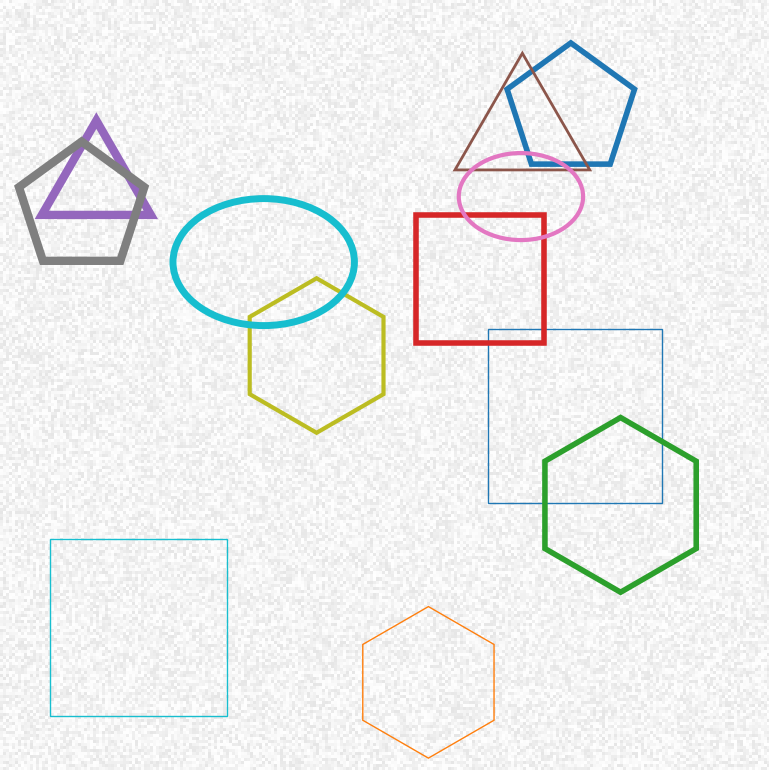[{"shape": "square", "thickness": 0.5, "radius": 0.57, "center": [0.746, 0.46]}, {"shape": "pentagon", "thickness": 2, "radius": 0.44, "center": [0.741, 0.857]}, {"shape": "hexagon", "thickness": 0.5, "radius": 0.49, "center": [0.556, 0.114]}, {"shape": "hexagon", "thickness": 2, "radius": 0.57, "center": [0.806, 0.344]}, {"shape": "square", "thickness": 2, "radius": 0.42, "center": [0.624, 0.638]}, {"shape": "triangle", "thickness": 3, "radius": 0.41, "center": [0.125, 0.762]}, {"shape": "triangle", "thickness": 1, "radius": 0.51, "center": [0.678, 0.83]}, {"shape": "oval", "thickness": 1.5, "radius": 0.4, "center": [0.677, 0.745]}, {"shape": "pentagon", "thickness": 3, "radius": 0.43, "center": [0.106, 0.731]}, {"shape": "hexagon", "thickness": 1.5, "radius": 0.5, "center": [0.411, 0.538]}, {"shape": "square", "thickness": 0.5, "radius": 0.57, "center": [0.179, 0.185]}, {"shape": "oval", "thickness": 2.5, "radius": 0.59, "center": [0.342, 0.66]}]